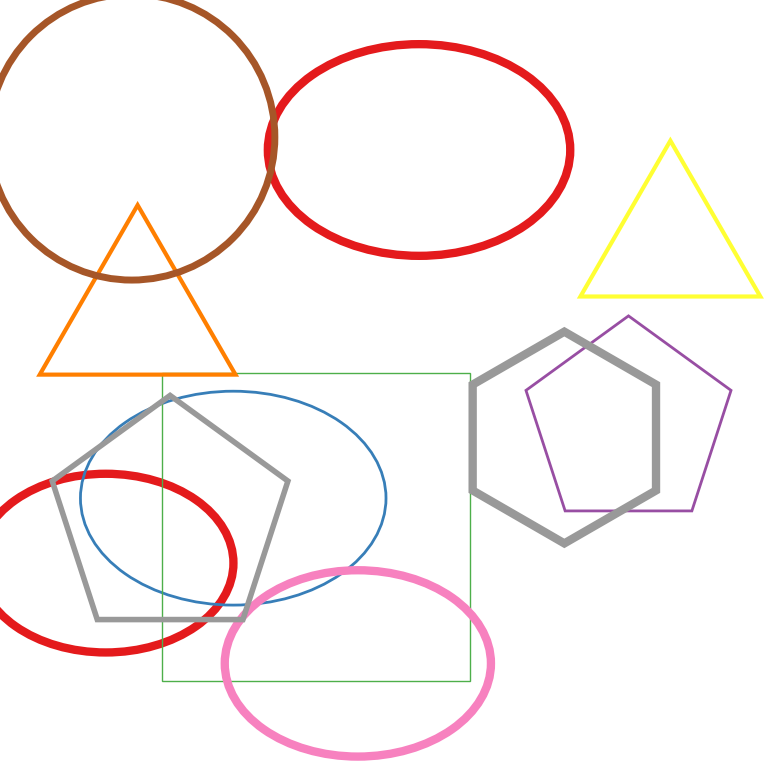[{"shape": "oval", "thickness": 3, "radius": 0.83, "center": [0.137, 0.269]}, {"shape": "oval", "thickness": 3, "radius": 0.98, "center": [0.544, 0.805]}, {"shape": "oval", "thickness": 1, "radius": 0.99, "center": [0.303, 0.353]}, {"shape": "square", "thickness": 0.5, "radius": 1.0, "center": [0.41, 0.315]}, {"shape": "pentagon", "thickness": 1, "radius": 0.7, "center": [0.816, 0.45]}, {"shape": "triangle", "thickness": 1.5, "radius": 0.73, "center": [0.179, 0.587]}, {"shape": "triangle", "thickness": 1.5, "radius": 0.67, "center": [0.871, 0.682]}, {"shape": "circle", "thickness": 2.5, "radius": 0.93, "center": [0.171, 0.822]}, {"shape": "oval", "thickness": 3, "radius": 0.86, "center": [0.465, 0.138]}, {"shape": "hexagon", "thickness": 3, "radius": 0.69, "center": [0.733, 0.432]}, {"shape": "pentagon", "thickness": 2, "radius": 0.8, "center": [0.221, 0.326]}]